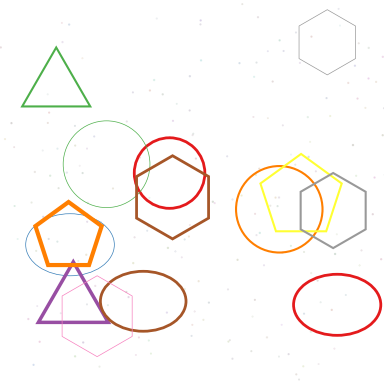[{"shape": "circle", "thickness": 2, "radius": 0.46, "center": [0.44, 0.55]}, {"shape": "oval", "thickness": 2, "radius": 0.57, "center": [0.876, 0.208]}, {"shape": "oval", "thickness": 0.5, "radius": 0.58, "center": [0.182, 0.364]}, {"shape": "circle", "thickness": 0.5, "radius": 0.56, "center": [0.277, 0.573]}, {"shape": "triangle", "thickness": 1.5, "radius": 0.51, "center": [0.146, 0.775]}, {"shape": "triangle", "thickness": 2.5, "radius": 0.52, "center": [0.19, 0.215]}, {"shape": "circle", "thickness": 1.5, "radius": 0.56, "center": [0.725, 0.456]}, {"shape": "pentagon", "thickness": 3, "radius": 0.45, "center": [0.178, 0.385]}, {"shape": "pentagon", "thickness": 1.5, "radius": 0.56, "center": [0.782, 0.489]}, {"shape": "oval", "thickness": 2, "radius": 0.56, "center": [0.372, 0.217]}, {"shape": "hexagon", "thickness": 2, "radius": 0.54, "center": [0.448, 0.487]}, {"shape": "hexagon", "thickness": 0.5, "radius": 0.53, "center": [0.252, 0.179]}, {"shape": "hexagon", "thickness": 0.5, "radius": 0.42, "center": [0.85, 0.89]}, {"shape": "hexagon", "thickness": 1.5, "radius": 0.49, "center": [0.865, 0.453]}]